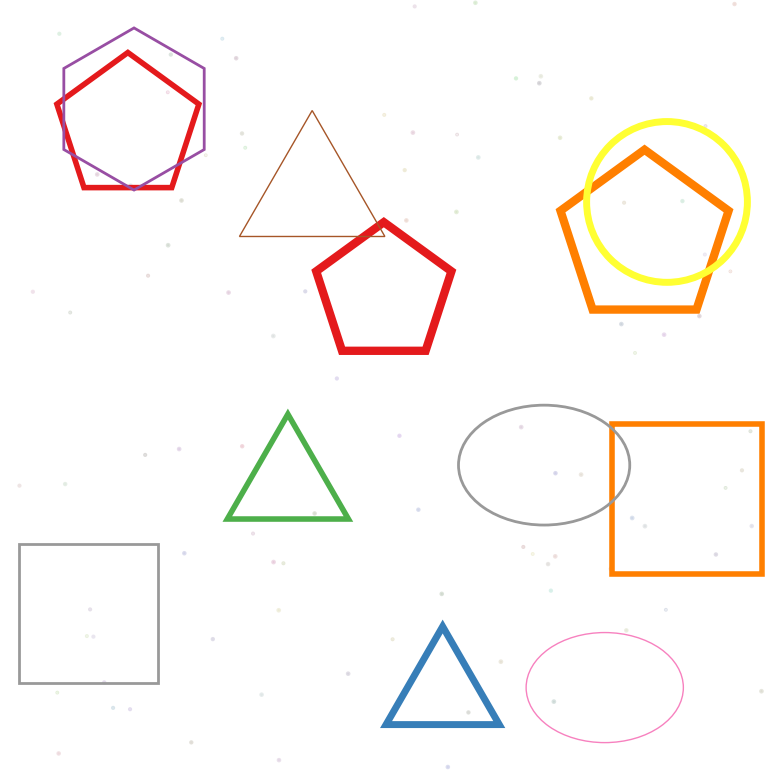[{"shape": "pentagon", "thickness": 2, "radius": 0.48, "center": [0.166, 0.835]}, {"shape": "pentagon", "thickness": 3, "radius": 0.46, "center": [0.498, 0.619]}, {"shape": "triangle", "thickness": 2.5, "radius": 0.42, "center": [0.575, 0.101]}, {"shape": "triangle", "thickness": 2, "radius": 0.45, "center": [0.374, 0.371]}, {"shape": "hexagon", "thickness": 1, "radius": 0.53, "center": [0.174, 0.858]}, {"shape": "square", "thickness": 2, "radius": 0.48, "center": [0.892, 0.352]}, {"shape": "pentagon", "thickness": 3, "radius": 0.57, "center": [0.837, 0.691]}, {"shape": "circle", "thickness": 2.5, "radius": 0.52, "center": [0.866, 0.738]}, {"shape": "triangle", "thickness": 0.5, "radius": 0.55, "center": [0.405, 0.747]}, {"shape": "oval", "thickness": 0.5, "radius": 0.51, "center": [0.785, 0.107]}, {"shape": "oval", "thickness": 1, "radius": 0.56, "center": [0.707, 0.396]}, {"shape": "square", "thickness": 1, "radius": 0.45, "center": [0.115, 0.203]}]